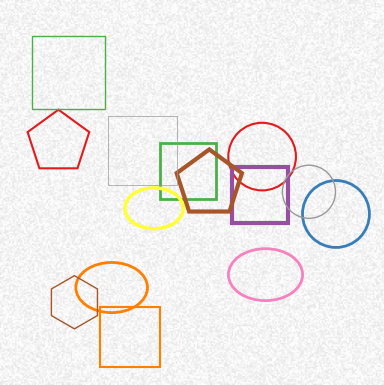[{"shape": "circle", "thickness": 1.5, "radius": 0.44, "center": [0.681, 0.593]}, {"shape": "pentagon", "thickness": 1.5, "radius": 0.42, "center": [0.152, 0.631]}, {"shape": "circle", "thickness": 2, "radius": 0.43, "center": [0.873, 0.444]}, {"shape": "square", "thickness": 1, "radius": 0.47, "center": [0.178, 0.812]}, {"shape": "square", "thickness": 2, "radius": 0.36, "center": [0.488, 0.557]}, {"shape": "square", "thickness": 3, "radius": 0.36, "center": [0.676, 0.492]}, {"shape": "square", "thickness": 1.5, "radius": 0.39, "center": [0.338, 0.125]}, {"shape": "oval", "thickness": 2, "radius": 0.47, "center": [0.29, 0.253]}, {"shape": "oval", "thickness": 2.5, "radius": 0.38, "center": [0.4, 0.459]}, {"shape": "pentagon", "thickness": 3, "radius": 0.45, "center": [0.544, 0.523]}, {"shape": "hexagon", "thickness": 1, "radius": 0.35, "center": [0.193, 0.215]}, {"shape": "oval", "thickness": 2, "radius": 0.48, "center": [0.69, 0.287]}, {"shape": "square", "thickness": 0.5, "radius": 0.45, "center": [0.371, 0.61]}, {"shape": "circle", "thickness": 1, "radius": 0.34, "center": [0.803, 0.502]}]